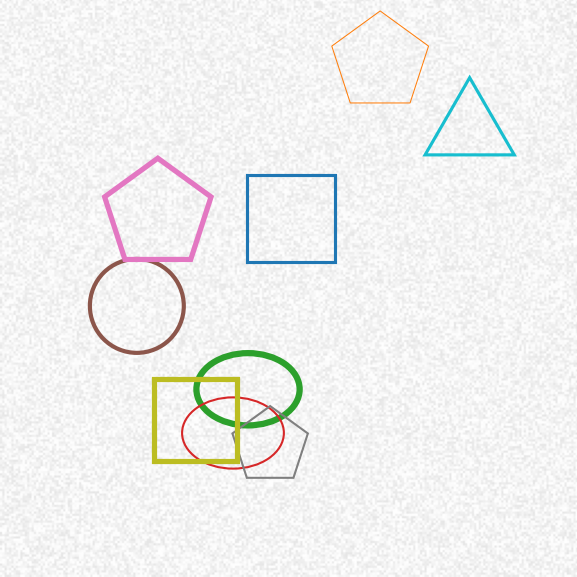[{"shape": "square", "thickness": 1.5, "radius": 0.38, "center": [0.504, 0.621]}, {"shape": "pentagon", "thickness": 0.5, "radius": 0.44, "center": [0.658, 0.892]}, {"shape": "oval", "thickness": 3, "radius": 0.45, "center": [0.429, 0.325]}, {"shape": "oval", "thickness": 1, "radius": 0.44, "center": [0.403, 0.249]}, {"shape": "circle", "thickness": 2, "radius": 0.41, "center": [0.237, 0.469]}, {"shape": "pentagon", "thickness": 2.5, "radius": 0.48, "center": [0.273, 0.628]}, {"shape": "pentagon", "thickness": 1, "radius": 0.34, "center": [0.468, 0.227]}, {"shape": "square", "thickness": 2.5, "radius": 0.36, "center": [0.339, 0.272]}, {"shape": "triangle", "thickness": 1.5, "radius": 0.45, "center": [0.813, 0.776]}]